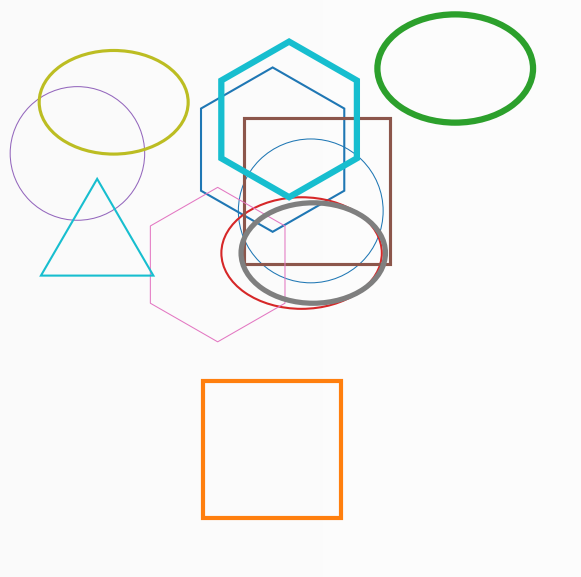[{"shape": "circle", "thickness": 0.5, "radius": 0.62, "center": [0.535, 0.634]}, {"shape": "hexagon", "thickness": 1, "radius": 0.71, "center": [0.469, 0.74]}, {"shape": "square", "thickness": 2, "radius": 0.59, "center": [0.468, 0.22]}, {"shape": "oval", "thickness": 3, "radius": 0.67, "center": [0.783, 0.881]}, {"shape": "oval", "thickness": 1, "radius": 0.69, "center": [0.519, 0.561]}, {"shape": "circle", "thickness": 0.5, "radius": 0.58, "center": [0.133, 0.733]}, {"shape": "square", "thickness": 1.5, "radius": 0.63, "center": [0.545, 0.668]}, {"shape": "hexagon", "thickness": 0.5, "radius": 0.67, "center": [0.374, 0.541]}, {"shape": "oval", "thickness": 2.5, "radius": 0.62, "center": [0.539, 0.561]}, {"shape": "oval", "thickness": 1.5, "radius": 0.64, "center": [0.196, 0.822]}, {"shape": "hexagon", "thickness": 3, "radius": 0.67, "center": [0.497, 0.792]}, {"shape": "triangle", "thickness": 1, "radius": 0.56, "center": [0.167, 0.578]}]